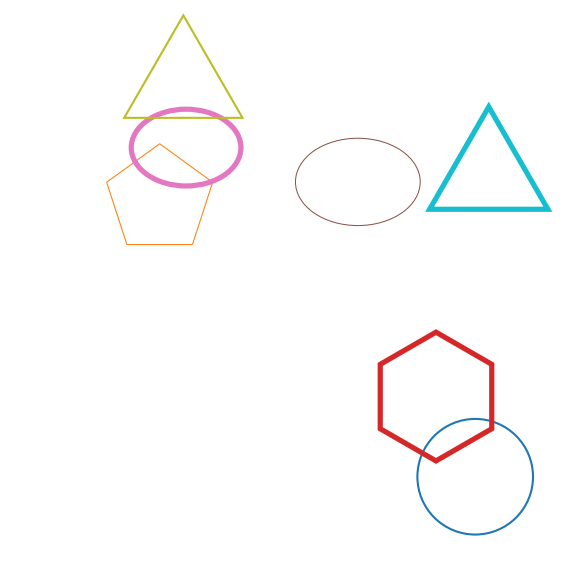[{"shape": "circle", "thickness": 1, "radius": 0.5, "center": [0.823, 0.174]}, {"shape": "pentagon", "thickness": 0.5, "radius": 0.48, "center": [0.276, 0.654]}, {"shape": "hexagon", "thickness": 2.5, "radius": 0.56, "center": [0.755, 0.312]}, {"shape": "oval", "thickness": 0.5, "radius": 0.54, "center": [0.62, 0.684]}, {"shape": "oval", "thickness": 2.5, "radius": 0.47, "center": [0.322, 0.744]}, {"shape": "triangle", "thickness": 1, "radius": 0.59, "center": [0.317, 0.854]}, {"shape": "triangle", "thickness": 2.5, "radius": 0.59, "center": [0.846, 0.696]}]